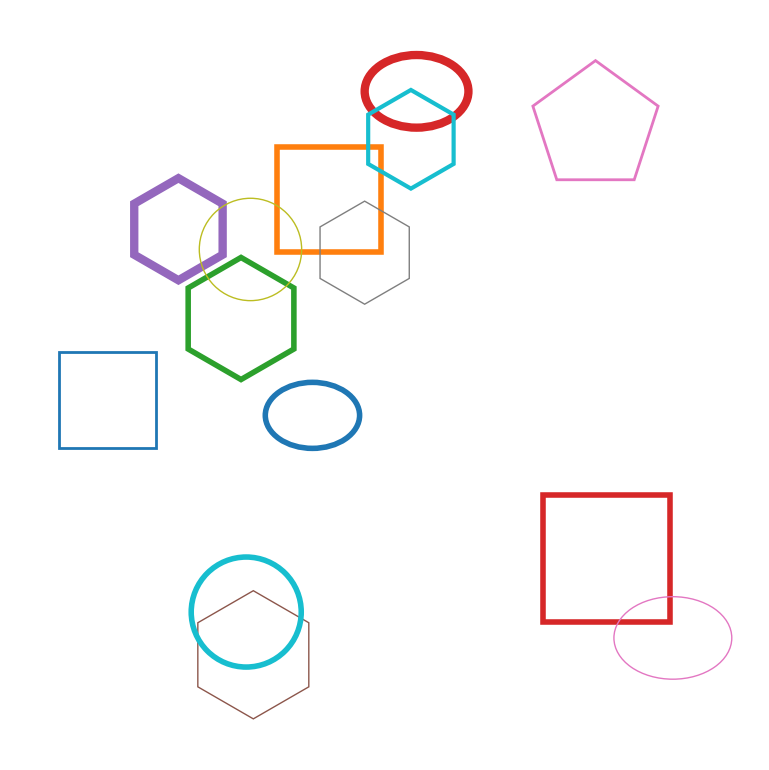[{"shape": "square", "thickness": 1, "radius": 0.31, "center": [0.139, 0.48]}, {"shape": "oval", "thickness": 2, "radius": 0.31, "center": [0.406, 0.461]}, {"shape": "square", "thickness": 2, "radius": 0.34, "center": [0.427, 0.741]}, {"shape": "hexagon", "thickness": 2, "radius": 0.4, "center": [0.313, 0.586]}, {"shape": "square", "thickness": 2, "radius": 0.41, "center": [0.788, 0.274]}, {"shape": "oval", "thickness": 3, "radius": 0.34, "center": [0.541, 0.881]}, {"shape": "hexagon", "thickness": 3, "radius": 0.33, "center": [0.232, 0.702]}, {"shape": "hexagon", "thickness": 0.5, "radius": 0.42, "center": [0.329, 0.15]}, {"shape": "pentagon", "thickness": 1, "radius": 0.43, "center": [0.773, 0.836]}, {"shape": "oval", "thickness": 0.5, "radius": 0.38, "center": [0.874, 0.172]}, {"shape": "hexagon", "thickness": 0.5, "radius": 0.33, "center": [0.474, 0.672]}, {"shape": "circle", "thickness": 0.5, "radius": 0.33, "center": [0.325, 0.676]}, {"shape": "circle", "thickness": 2, "radius": 0.36, "center": [0.32, 0.205]}, {"shape": "hexagon", "thickness": 1.5, "radius": 0.32, "center": [0.534, 0.819]}]